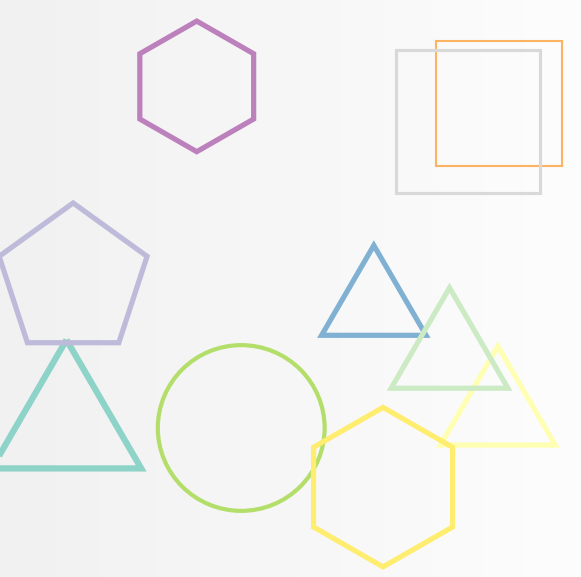[{"shape": "triangle", "thickness": 3, "radius": 0.74, "center": [0.114, 0.262]}, {"shape": "triangle", "thickness": 2.5, "radius": 0.57, "center": [0.856, 0.286]}, {"shape": "pentagon", "thickness": 2.5, "radius": 0.67, "center": [0.126, 0.514]}, {"shape": "triangle", "thickness": 2.5, "radius": 0.52, "center": [0.643, 0.47]}, {"shape": "square", "thickness": 1, "radius": 0.54, "center": [0.858, 0.821]}, {"shape": "circle", "thickness": 2, "radius": 0.72, "center": [0.415, 0.258]}, {"shape": "square", "thickness": 1.5, "radius": 0.62, "center": [0.806, 0.788]}, {"shape": "hexagon", "thickness": 2.5, "radius": 0.57, "center": [0.338, 0.85]}, {"shape": "triangle", "thickness": 2.5, "radius": 0.58, "center": [0.773, 0.385]}, {"shape": "hexagon", "thickness": 2.5, "radius": 0.69, "center": [0.659, 0.156]}]